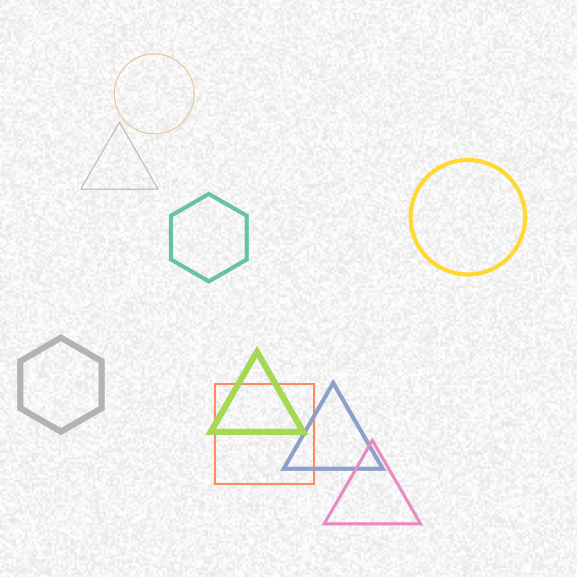[{"shape": "hexagon", "thickness": 2, "radius": 0.38, "center": [0.362, 0.588]}, {"shape": "square", "thickness": 1, "radius": 0.43, "center": [0.458, 0.247]}, {"shape": "triangle", "thickness": 2, "radius": 0.5, "center": [0.577, 0.237]}, {"shape": "triangle", "thickness": 1.5, "radius": 0.48, "center": [0.645, 0.14]}, {"shape": "triangle", "thickness": 3, "radius": 0.46, "center": [0.445, 0.297]}, {"shape": "circle", "thickness": 2, "radius": 0.5, "center": [0.81, 0.623]}, {"shape": "circle", "thickness": 0.5, "radius": 0.35, "center": [0.267, 0.836]}, {"shape": "hexagon", "thickness": 3, "radius": 0.41, "center": [0.106, 0.333]}, {"shape": "triangle", "thickness": 0.5, "radius": 0.39, "center": [0.207, 0.71]}]